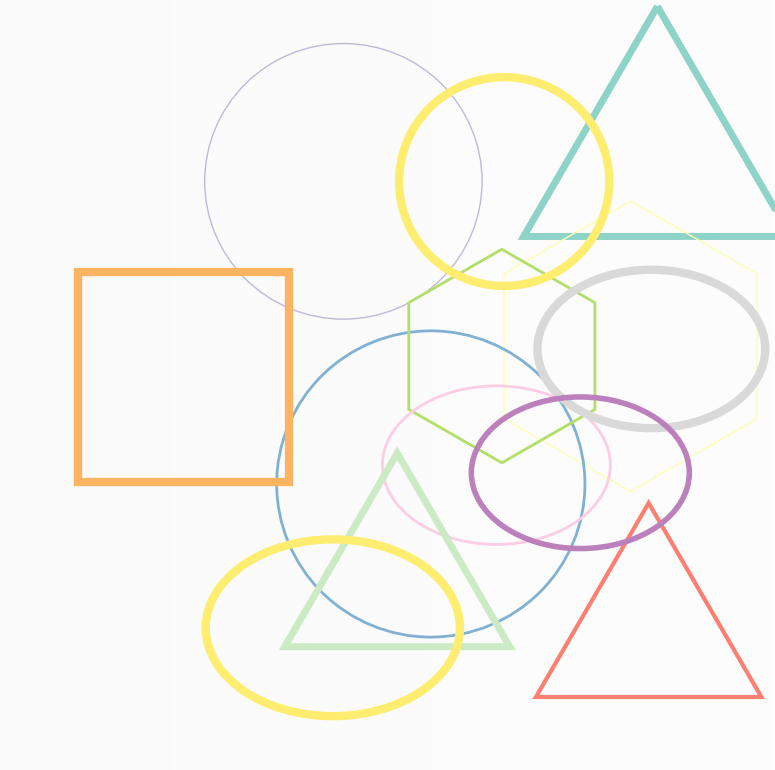[{"shape": "triangle", "thickness": 2.5, "radius": 1.0, "center": [0.848, 0.792]}, {"shape": "hexagon", "thickness": 0.5, "radius": 0.94, "center": [0.814, 0.55]}, {"shape": "circle", "thickness": 0.5, "radius": 0.89, "center": [0.443, 0.765]}, {"shape": "triangle", "thickness": 1.5, "radius": 0.84, "center": [0.837, 0.179]}, {"shape": "circle", "thickness": 1, "radius": 0.99, "center": [0.556, 0.371]}, {"shape": "square", "thickness": 3, "radius": 0.68, "center": [0.237, 0.51]}, {"shape": "hexagon", "thickness": 1, "radius": 0.69, "center": [0.648, 0.538]}, {"shape": "oval", "thickness": 1, "radius": 0.74, "center": [0.64, 0.396]}, {"shape": "oval", "thickness": 3, "radius": 0.73, "center": [0.84, 0.547]}, {"shape": "oval", "thickness": 2, "radius": 0.7, "center": [0.749, 0.386]}, {"shape": "triangle", "thickness": 2.5, "radius": 0.84, "center": [0.513, 0.244]}, {"shape": "circle", "thickness": 3, "radius": 0.68, "center": [0.651, 0.764]}, {"shape": "oval", "thickness": 3, "radius": 0.82, "center": [0.429, 0.185]}]